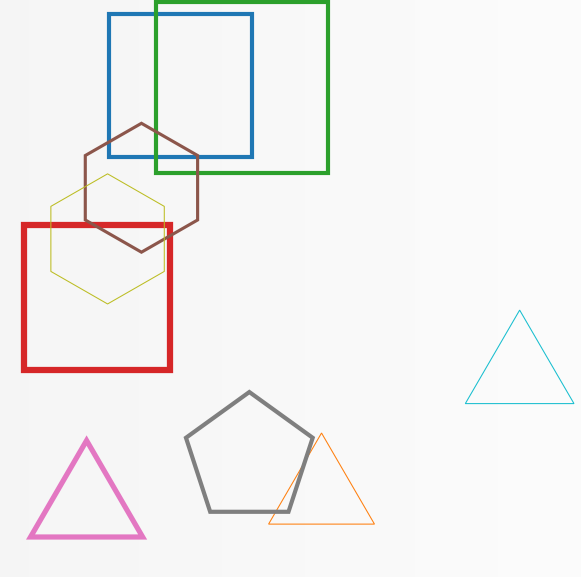[{"shape": "square", "thickness": 2, "radius": 0.62, "center": [0.311, 0.851]}, {"shape": "triangle", "thickness": 0.5, "radius": 0.53, "center": [0.553, 0.144]}, {"shape": "square", "thickness": 2, "radius": 0.74, "center": [0.416, 0.848]}, {"shape": "square", "thickness": 3, "radius": 0.63, "center": [0.167, 0.485]}, {"shape": "hexagon", "thickness": 1.5, "radius": 0.56, "center": [0.243, 0.674]}, {"shape": "triangle", "thickness": 2.5, "radius": 0.56, "center": [0.149, 0.125]}, {"shape": "pentagon", "thickness": 2, "radius": 0.57, "center": [0.429, 0.206]}, {"shape": "hexagon", "thickness": 0.5, "radius": 0.56, "center": [0.185, 0.585]}, {"shape": "triangle", "thickness": 0.5, "radius": 0.54, "center": [0.894, 0.354]}]